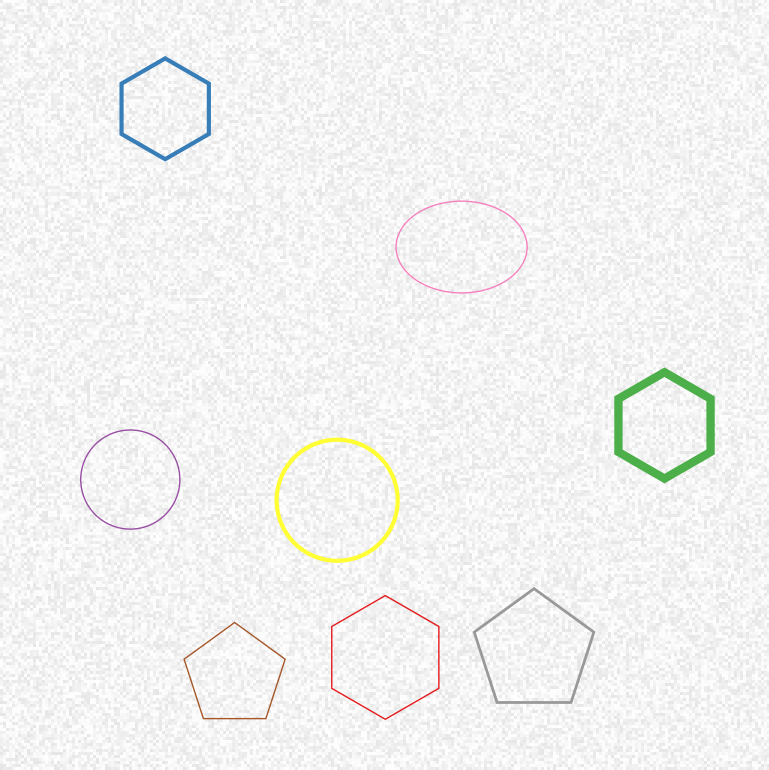[{"shape": "hexagon", "thickness": 0.5, "radius": 0.4, "center": [0.5, 0.146]}, {"shape": "hexagon", "thickness": 1.5, "radius": 0.33, "center": [0.215, 0.859]}, {"shape": "hexagon", "thickness": 3, "radius": 0.35, "center": [0.863, 0.448]}, {"shape": "circle", "thickness": 0.5, "radius": 0.32, "center": [0.169, 0.377]}, {"shape": "circle", "thickness": 1.5, "radius": 0.39, "center": [0.438, 0.35]}, {"shape": "pentagon", "thickness": 0.5, "radius": 0.35, "center": [0.305, 0.123]}, {"shape": "oval", "thickness": 0.5, "radius": 0.43, "center": [0.599, 0.679]}, {"shape": "pentagon", "thickness": 1, "radius": 0.41, "center": [0.694, 0.154]}]